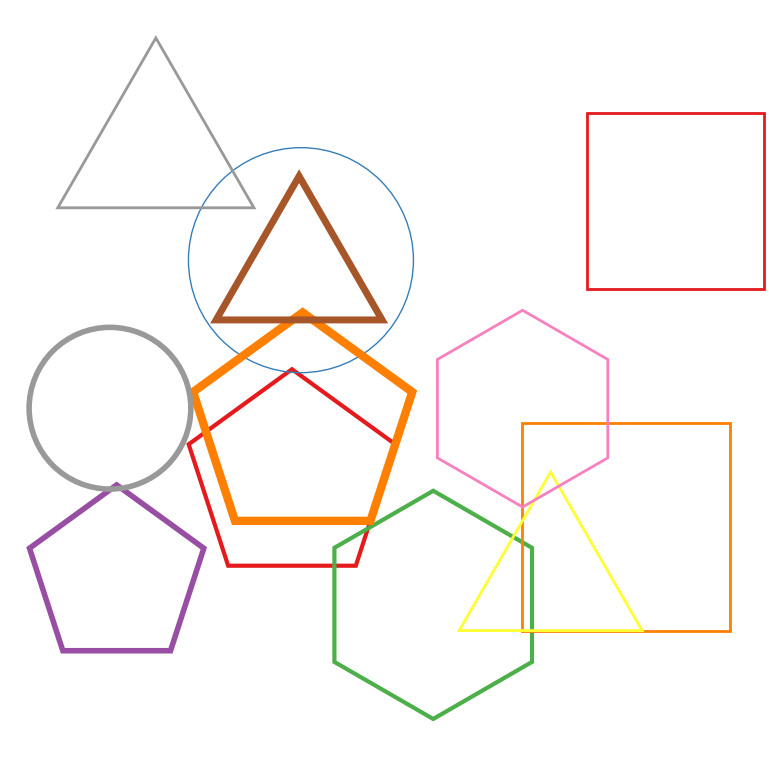[{"shape": "pentagon", "thickness": 1.5, "radius": 0.71, "center": [0.379, 0.379]}, {"shape": "square", "thickness": 1, "radius": 0.57, "center": [0.877, 0.739]}, {"shape": "circle", "thickness": 0.5, "radius": 0.73, "center": [0.391, 0.662]}, {"shape": "hexagon", "thickness": 1.5, "radius": 0.74, "center": [0.563, 0.214]}, {"shape": "pentagon", "thickness": 2, "radius": 0.6, "center": [0.152, 0.251]}, {"shape": "pentagon", "thickness": 3, "radius": 0.75, "center": [0.393, 0.445]}, {"shape": "square", "thickness": 1, "radius": 0.67, "center": [0.813, 0.315]}, {"shape": "triangle", "thickness": 1, "radius": 0.69, "center": [0.715, 0.25]}, {"shape": "triangle", "thickness": 2.5, "radius": 0.62, "center": [0.388, 0.647]}, {"shape": "hexagon", "thickness": 1, "radius": 0.64, "center": [0.679, 0.469]}, {"shape": "triangle", "thickness": 1, "radius": 0.74, "center": [0.202, 0.804]}, {"shape": "circle", "thickness": 2, "radius": 0.53, "center": [0.143, 0.47]}]